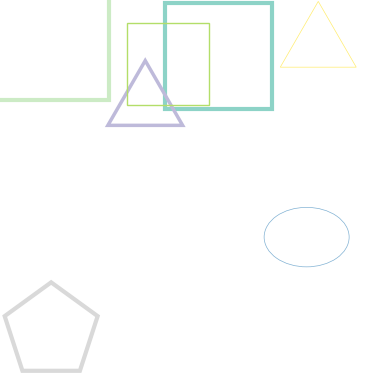[{"shape": "square", "thickness": 3, "radius": 0.69, "center": [0.568, 0.854]}, {"shape": "triangle", "thickness": 2.5, "radius": 0.56, "center": [0.377, 0.73]}, {"shape": "oval", "thickness": 0.5, "radius": 0.55, "center": [0.796, 0.384]}, {"shape": "square", "thickness": 1, "radius": 0.54, "center": [0.437, 0.834]}, {"shape": "pentagon", "thickness": 3, "radius": 0.63, "center": [0.133, 0.14]}, {"shape": "square", "thickness": 3, "radius": 0.74, "center": [0.134, 0.89]}, {"shape": "triangle", "thickness": 0.5, "radius": 0.57, "center": [0.827, 0.882]}]